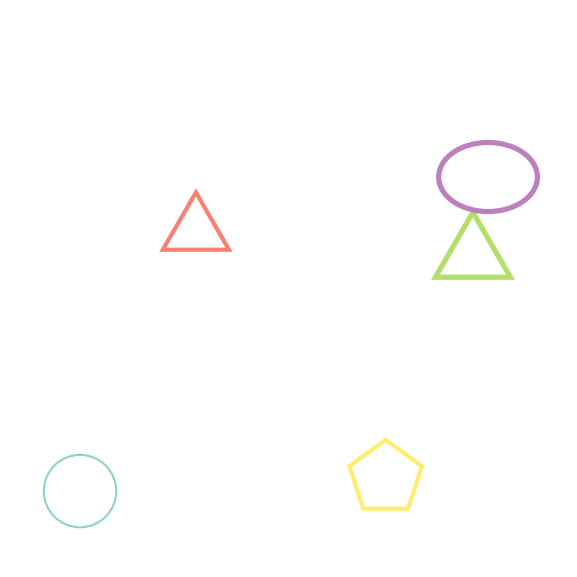[{"shape": "circle", "thickness": 1, "radius": 0.31, "center": [0.139, 0.149]}, {"shape": "triangle", "thickness": 2, "radius": 0.33, "center": [0.339, 0.6]}, {"shape": "triangle", "thickness": 2.5, "radius": 0.37, "center": [0.819, 0.557]}, {"shape": "oval", "thickness": 2.5, "radius": 0.43, "center": [0.845, 0.693]}, {"shape": "pentagon", "thickness": 2, "radius": 0.33, "center": [0.668, 0.172]}]